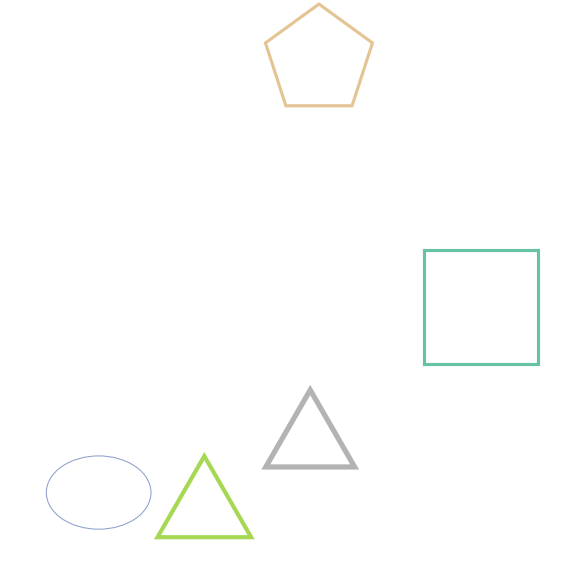[{"shape": "square", "thickness": 1.5, "radius": 0.49, "center": [0.833, 0.468]}, {"shape": "oval", "thickness": 0.5, "radius": 0.45, "center": [0.171, 0.146]}, {"shape": "triangle", "thickness": 2, "radius": 0.47, "center": [0.354, 0.116]}, {"shape": "pentagon", "thickness": 1.5, "radius": 0.49, "center": [0.552, 0.895]}, {"shape": "triangle", "thickness": 2.5, "radius": 0.44, "center": [0.537, 0.235]}]